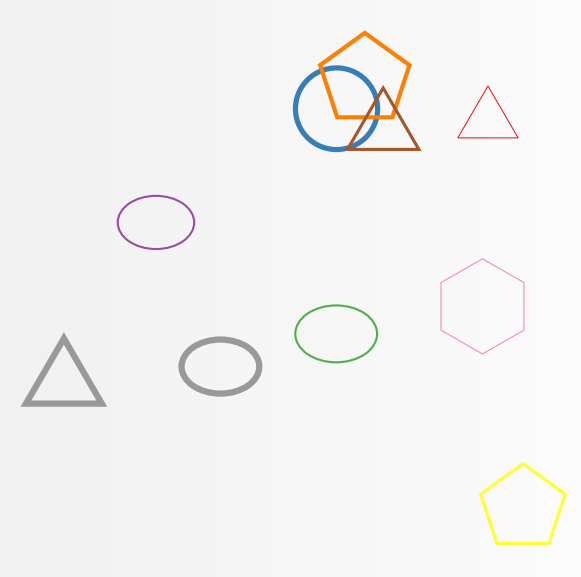[{"shape": "triangle", "thickness": 0.5, "radius": 0.3, "center": [0.84, 0.79]}, {"shape": "circle", "thickness": 2.5, "radius": 0.35, "center": [0.579, 0.811]}, {"shape": "oval", "thickness": 1, "radius": 0.35, "center": [0.578, 0.421]}, {"shape": "oval", "thickness": 1, "radius": 0.33, "center": [0.268, 0.614]}, {"shape": "pentagon", "thickness": 2, "radius": 0.4, "center": [0.628, 0.861]}, {"shape": "pentagon", "thickness": 1.5, "radius": 0.38, "center": [0.9, 0.12]}, {"shape": "triangle", "thickness": 1.5, "radius": 0.35, "center": [0.659, 0.776]}, {"shape": "hexagon", "thickness": 0.5, "radius": 0.41, "center": [0.83, 0.469]}, {"shape": "oval", "thickness": 3, "radius": 0.33, "center": [0.379, 0.364]}, {"shape": "triangle", "thickness": 3, "radius": 0.38, "center": [0.11, 0.338]}]